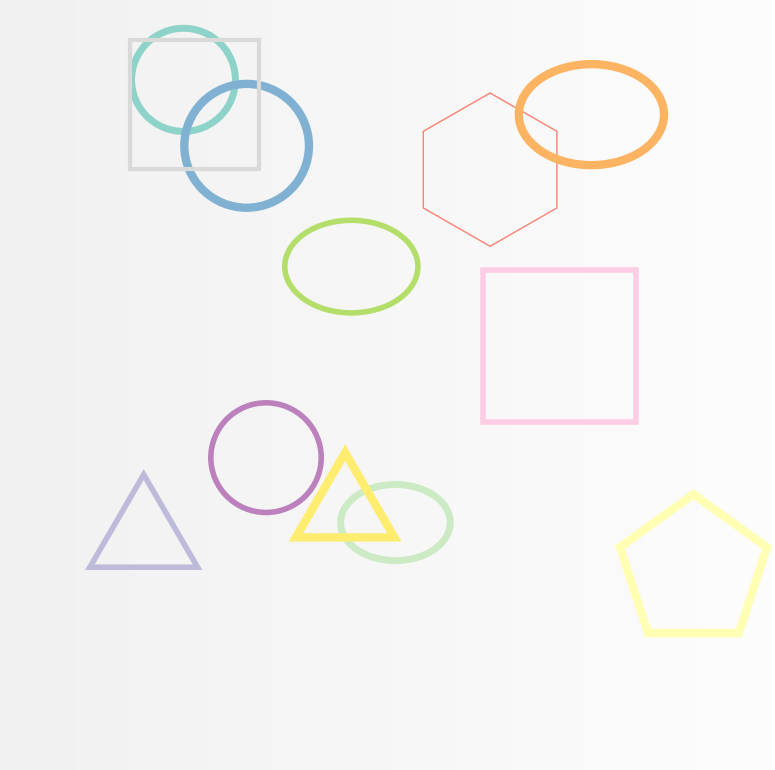[{"shape": "circle", "thickness": 2.5, "radius": 0.33, "center": [0.237, 0.896]}, {"shape": "pentagon", "thickness": 3, "radius": 0.5, "center": [0.895, 0.258]}, {"shape": "triangle", "thickness": 2, "radius": 0.4, "center": [0.185, 0.303]}, {"shape": "hexagon", "thickness": 0.5, "radius": 0.5, "center": [0.632, 0.78]}, {"shape": "circle", "thickness": 3, "radius": 0.4, "center": [0.318, 0.811]}, {"shape": "oval", "thickness": 3, "radius": 0.47, "center": [0.763, 0.851]}, {"shape": "oval", "thickness": 2, "radius": 0.43, "center": [0.453, 0.654]}, {"shape": "square", "thickness": 2, "radius": 0.49, "center": [0.722, 0.55]}, {"shape": "square", "thickness": 1.5, "radius": 0.42, "center": [0.251, 0.864]}, {"shape": "circle", "thickness": 2, "radius": 0.36, "center": [0.343, 0.406]}, {"shape": "oval", "thickness": 2.5, "radius": 0.35, "center": [0.51, 0.321]}, {"shape": "triangle", "thickness": 3, "radius": 0.37, "center": [0.445, 0.339]}]